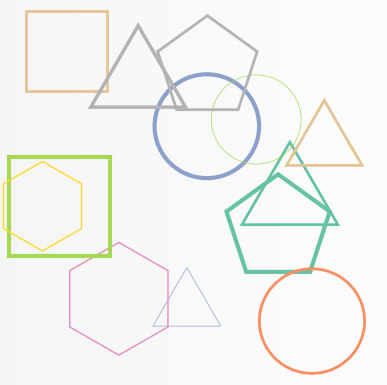[{"shape": "triangle", "thickness": 2, "radius": 0.72, "center": [0.748, 0.488]}, {"shape": "pentagon", "thickness": 3, "radius": 0.7, "center": [0.718, 0.407]}, {"shape": "circle", "thickness": 2, "radius": 0.68, "center": [0.805, 0.166]}, {"shape": "circle", "thickness": 3, "radius": 0.67, "center": [0.534, 0.672]}, {"shape": "triangle", "thickness": 0.5, "radius": 0.51, "center": [0.482, 0.204]}, {"shape": "hexagon", "thickness": 1, "radius": 0.73, "center": [0.307, 0.224]}, {"shape": "square", "thickness": 3, "radius": 0.65, "center": [0.153, 0.464]}, {"shape": "circle", "thickness": 0.5, "radius": 0.58, "center": [0.661, 0.69]}, {"shape": "hexagon", "thickness": 1, "radius": 0.58, "center": [0.11, 0.464]}, {"shape": "square", "thickness": 2, "radius": 0.52, "center": [0.172, 0.868]}, {"shape": "triangle", "thickness": 2, "radius": 0.56, "center": [0.837, 0.627]}, {"shape": "triangle", "thickness": 2.5, "radius": 0.71, "center": [0.357, 0.792]}, {"shape": "pentagon", "thickness": 2, "radius": 0.68, "center": [0.535, 0.824]}]